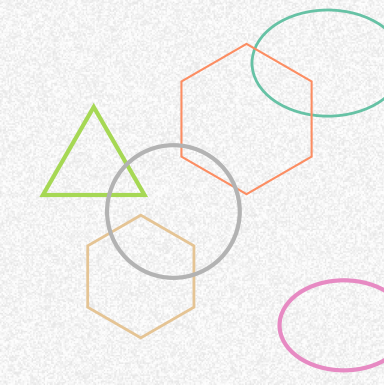[{"shape": "oval", "thickness": 2, "radius": 0.98, "center": [0.851, 0.836]}, {"shape": "hexagon", "thickness": 1.5, "radius": 0.98, "center": [0.64, 0.691]}, {"shape": "oval", "thickness": 3, "radius": 0.84, "center": [0.893, 0.155]}, {"shape": "triangle", "thickness": 3, "radius": 0.76, "center": [0.243, 0.57]}, {"shape": "hexagon", "thickness": 2, "radius": 0.8, "center": [0.366, 0.282]}, {"shape": "circle", "thickness": 3, "radius": 0.86, "center": [0.45, 0.451]}]